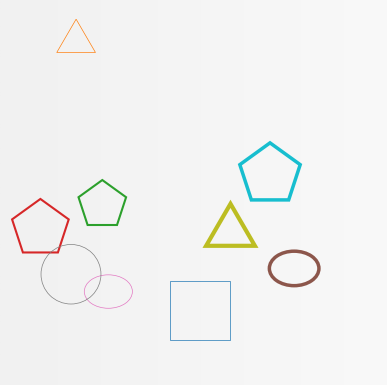[{"shape": "square", "thickness": 0.5, "radius": 0.39, "center": [0.517, 0.194]}, {"shape": "triangle", "thickness": 0.5, "radius": 0.29, "center": [0.196, 0.892]}, {"shape": "pentagon", "thickness": 1.5, "radius": 0.32, "center": [0.264, 0.468]}, {"shape": "pentagon", "thickness": 1.5, "radius": 0.38, "center": [0.104, 0.406]}, {"shape": "oval", "thickness": 2.5, "radius": 0.32, "center": [0.759, 0.303]}, {"shape": "oval", "thickness": 0.5, "radius": 0.31, "center": [0.28, 0.243]}, {"shape": "circle", "thickness": 0.5, "radius": 0.39, "center": [0.183, 0.288]}, {"shape": "triangle", "thickness": 3, "radius": 0.36, "center": [0.595, 0.398]}, {"shape": "pentagon", "thickness": 2.5, "radius": 0.41, "center": [0.697, 0.547]}]